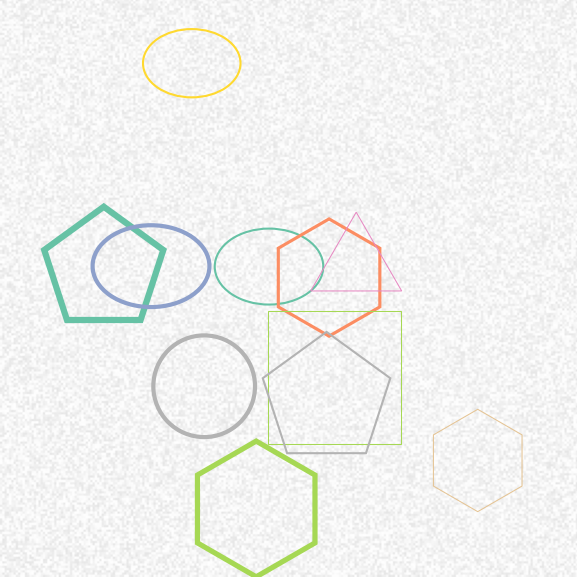[{"shape": "oval", "thickness": 1, "radius": 0.47, "center": [0.466, 0.538]}, {"shape": "pentagon", "thickness": 3, "radius": 0.54, "center": [0.18, 0.533]}, {"shape": "hexagon", "thickness": 1.5, "radius": 0.51, "center": [0.57, 0.519]}, {"shape": "oval", "thickness": 2, "radius": 0.51, "center": [0.262, 0.538]}, {"shape": "triangle", "thickness": 0.5, "radius": 0.45, "center": [0.617, 0.541]}, {"shape": "square", "thickness": 0.5, "radius": 0.58, "center": [0.58, 0.345]}, {"shape": "hexagon", "thickness": 2.5, "radius": 0.59, "center": [0.444, 0.118]}, {"shape": "oval", "thickness": 1, "radius": 0.42, "center": [0.332, 0.89]}, {"shape": "hexagon", "thickness": 0.5, "radius": 0.44, "center": [0.827, 0.202]}, {"shape": "circle", "thickness": 2, "radius": 0.44, "center": [0.354, 0.33]}, {"shape": "pentagon", "thickness": 1, "radius": 0.58, "center": [0.565, 0.308]}]